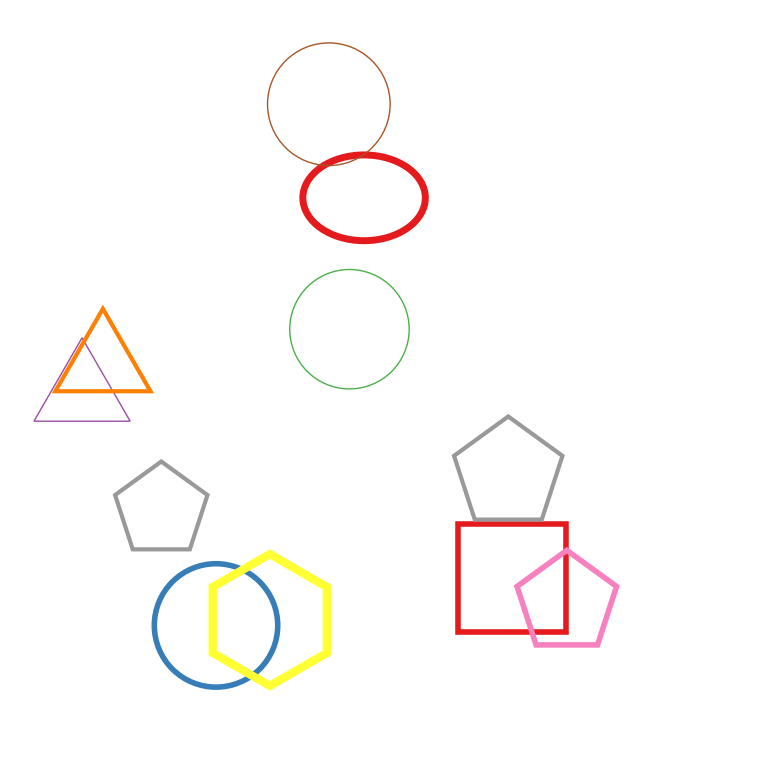[{"shape": "square", "thickness": 2, "radius": 0.35, "center": [0.664, 0.249]}, {"shape": "oval", "thickness": 2.5, "radius": 0.4, "center": [0.473, 0.743]}, {"shape": "circle", "thickness": 2, "radius": 0.4, "center": [0.281, 0.188]}, {"shape": "circle", "thickness": 0.5, "radius": 0.39, "center": [0.454, 0.572]}, {"shape": "triangle", "thickness": 0.5, "radius": 0.36, "center": [0.107, 0.489]}, {"shape": "triangle", "thickness": 1.5, "radius": 0.36, "center": [0.134, 0.528]}, {"shape": "hexagon", "thickness": 3, "radius": 0.43, "center": [0.35, 0.195]}, {"shape": "circle", "thickness": 0.5, "radius": 0.4, "center": [0.427, 0.865]}, {"shape": "pentagon", "thickness": 2, "radius": 0.34, "center": [0.736, 0.217]}, {"shape": "pentagon", "thickness": 1.5, "radius": 0.32, "center": [0.209, 0.338]}, {"shape": "pentagon", "thickness": 1.5, "radius": 0.37, "center": [0.66, 0.385]}]